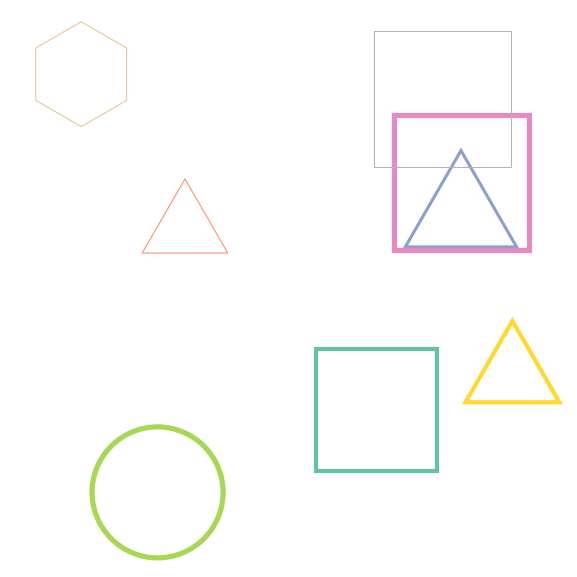[{"shape": "square", "thickness": 2, "radius": 0.53, "center": [0.652, 0.289]}, {"shape": "triangle", "thickness": 0.5, "radius": 0.43, "center": [0.32, 0.604]}, {"shape": "triangle", "thickness": 1.5, "radius": 0.56, "center": [0.798, 0.627]}, {"shape": "square", "thickness": 2.5, "radius": 0.58, "center": [0.8, 0.684]}, {"shape": "circle", "thickness": 2.5, "radius": 0.57, "center": [0.273, 0.147]}, {"shape": "triangle", "thickness": 2, "radius": 0.47, "center": [0.887, 0.35]}, {"shape": "hexagon", "thickness": 0.5, "radius": 0.45, "center": [0.141, 0.871]}, {"shape": "square", "thickness": 0.5, "radius": 0.59, "center": [0.766, 0.828]}]